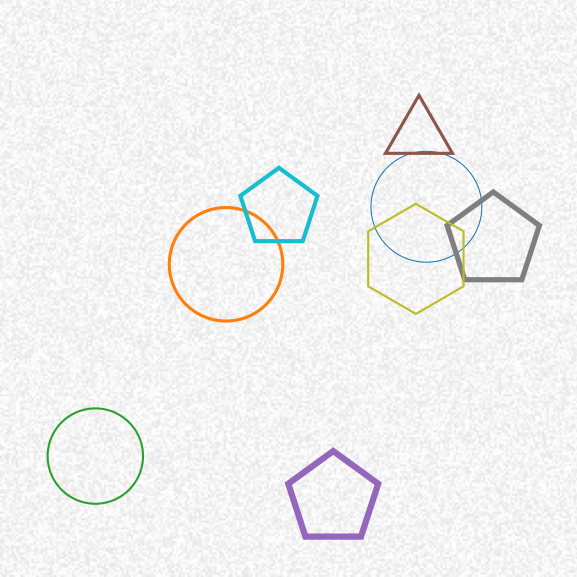[{"shape": "circle", "thickness": 0.5, "radius": 0.48, "center": [0.738, 0.641]}, {"shape": "circle", "thickness": 1.5, "radius": 0.49, "center": [0.391, 0.541]}, {"shape": "circle", "thickness": 1, "radius": 0.41, "center": [0.165, 0.209]}, {"shape": "pentagon", "thickness": 3, "radius": 0.41, "center": [0.577, 0.136]}, {"shape": "triangle", "thickness": 1.5, "radius": 0.34, "center": [0.726, 0.767]}, {"shape": "pentagon", "thickness": 2.5, "radius": 0.42, "center": [0.854, 0.583]}, {"shape": "hexagon", "thickness": 1, "radius": 0.48, "center": [0.72, 0.551]}, {"shape": "pentagon", "thickness": 2, "radius": 0.35, "center": [0.483, 0.638]}]